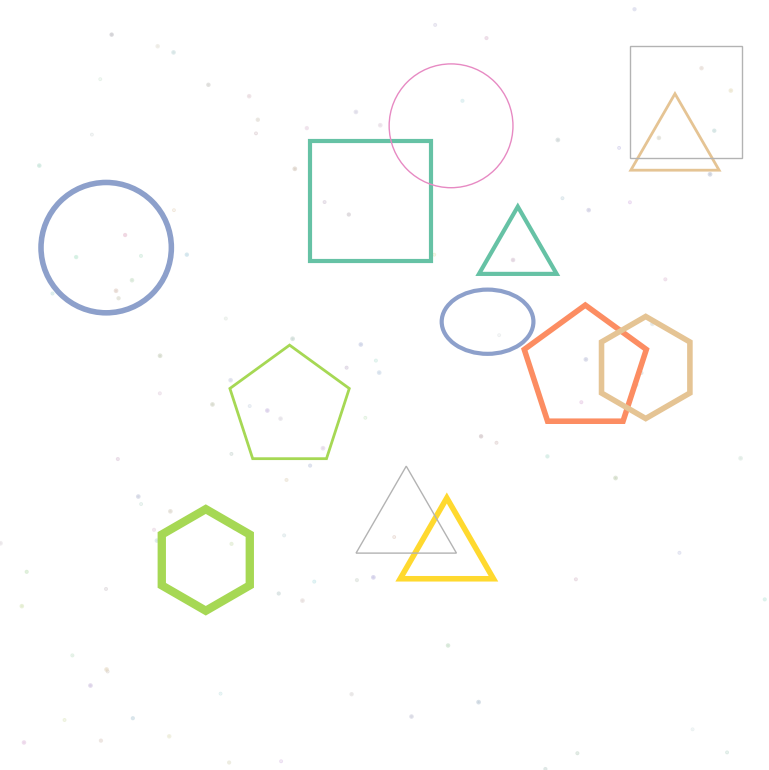[{"shape": "square", "thickness": 1.5, "radius": 0.39, "center": [0.481, 0.739]}, {"shape": "triangle", "thickness": 1.5, "radius": 0.29, "center": [0.672, 0.673]}, {"shape": "pentagon", "thickness": 2, "radius": 0.42, "center": [0.76, 0.52]}, {"shape": "oval", "thickness": 1.5, "radius": 0.3, "center": [0.633, 0.582]}, {"shape": "circle", "thickness": 2, "radius": 0.42, "center": [0.138, 0.678]}, {"shape": "circle", "thickness": 0.5, "radius": 0.4, "center": [0.586, 0.837]}, {"shape": "hexagon", "thickness": 3, "radius": 0.33, "center": [0.267, 0.273]}, {"shape": "pentagon", "thickness": 1, "radius": 0.41, "center": [0.376, 0.47]}, {"shape": "triangle", "thickness": 2, "radius": 0.35, "center": [0.58, 0.283]}, {"shape": "triangle", "thickness": 1, "radius": 0.33, "center": [0.877, 0.812]}, {"shape": "hexagon", "thickness": 2, "radius": 0.33, "center": [0.839, 0.523]}, {"shape": "triangle", "thickness": 0.5, "radius": 0.38, "center": [0.528, 0.319]}, {"shape": "square", "thickness": 0.5, "radius": 0.37, "center": [0.891, 0.868]}]